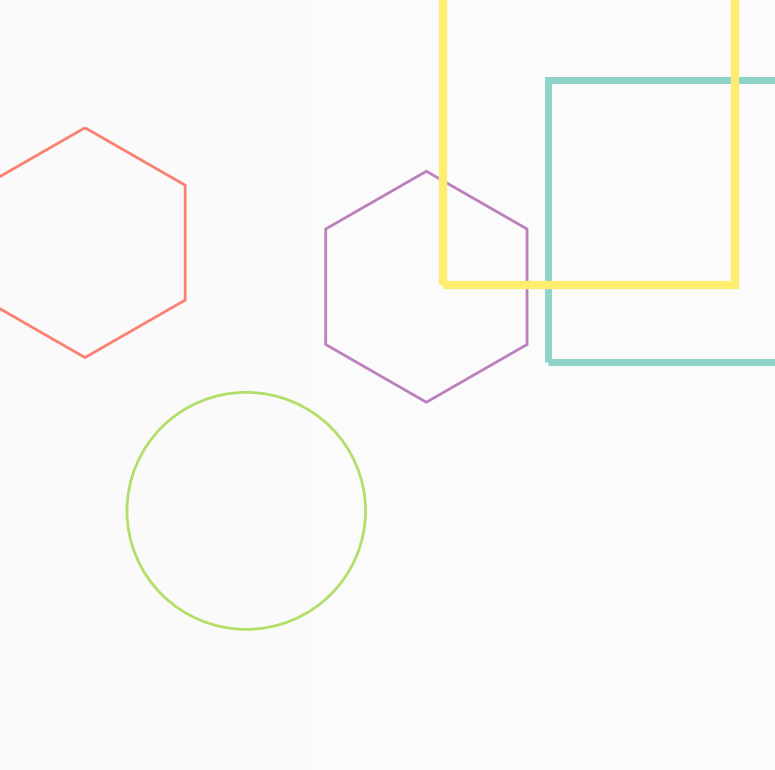[{"shape": "square", "thickness": 2.5, "radius": 0.92, "center": [0.89, 0.713]}, {"shape": "hexagon", "thickness": 1, "radius": 0.75, "center": [0.11, 0.685]}, {"shape": "circle", "thickness": 1, "radius": 0.77, "center": [0.318, 0.337]}, {"shape": "hexagon", "thickness": 1, "radius": 0.75, "center": [0.55, 0.628]}, {"shape": "square", "thickness": 3, "radius": 0.94, "center": [0.76, 0.819]}]